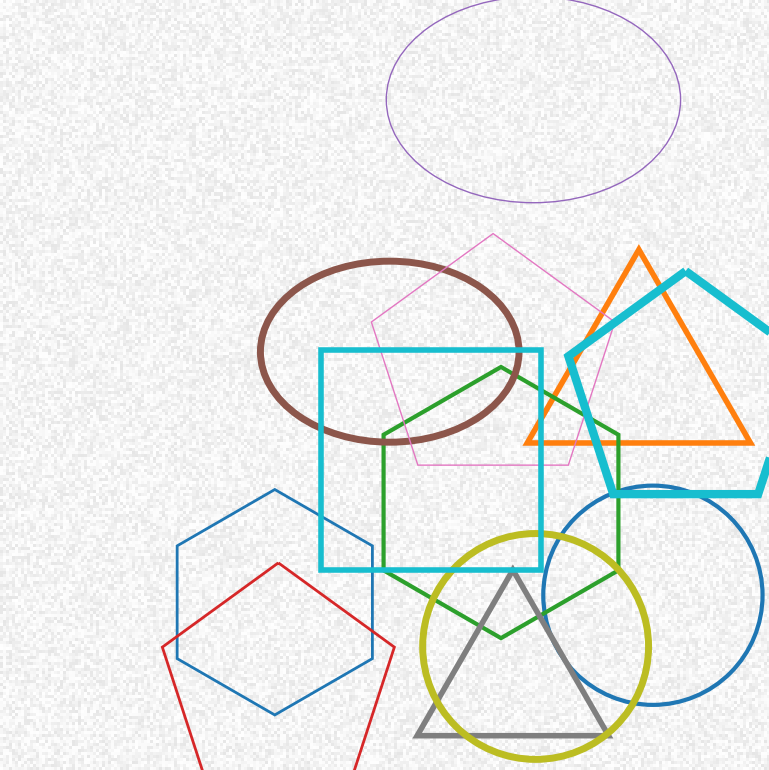[{"shape": "circle", "thickness": 1.5, "radius": 0.71, "center": [0.848, 0.227]}, {"shape": "hexagon", "thickness": 1, "radius": 0.73, "center": [0.357, 0.218]}, {"shape": "triangle", "thickness": 2, "radius": 0.84, "center": [0.83, 0.508]}, {"shape": "hexagon", "thickness": 1.5, "radius": 0.88, "center": [0.651, 0.347]}, {"shape": "pentagon", "thickness": 1, "radius": 0.79, "center": [0.361, 0.111]}, {"shape": "oval", "thickness": 0.5, "radius": 0.96, "center": [0.693, 0.87]}, {"shape": "oval", "thickness": 2.5, "radius": 0.84, "center": [0.506, 0.543]}, {"shape": "pentagon", "thickness": 0.5, "radius": 0.83, "center": [0.64, 0.53]}, {"shape": "triangle", "thickness": 2, "radius": 0.72, "center": [0.666, 0.116]}, {"shape": "circle", "thickness": 2.5, "radius": 0.73, "center": [0.696, 0.16]}, {"shape": "pentagon", "thickness": 3, "radius": 0.8, "center": [0.891, 0.488]}, {"shape": "square", "thickness": 2, "radius": 0.71, "center": [0.559, 0.403]}]